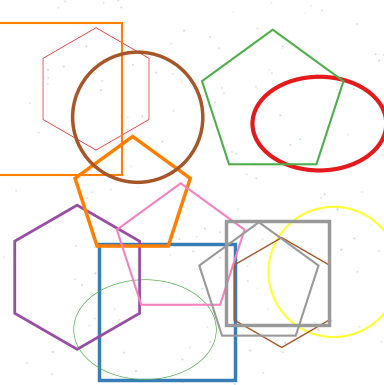[{"shape": "oval", "thickness": 3, "radius": 0.87, "center": [0.83, 0.679]}, {"shape": "hexagon", "thickness": 0.5, "radius": 0.79, "center": [0.249, 0.769]}, {"shape": "square", "thickness": 2.5, "radius": 0.88, "center": [0.433, 0.19]}, {"shape": "pentagon", "thickness": 1.5, "radius": 0.97, "center": [0.708, 0.73]}, {"shape": "oval", "thickness": 0.5, "radius": 0.93, "center": [0.377, 0.144]}, {"shape": "hexagon", "thickness": 2, "radius": 0.94, "center": [0.2, 0.28]}, {"shape": "pentagon", "thickness": 2.5, "radius": 0.79, "center": [0.345, 0.488]}, {"shape": "square", "thickness": 1.5, "radius": 0.99, "center": [0.12, 0.743]}, {"shape": "circle", "thickness": 1.5, "radius": 0.85, "center": [0.867, 0.294]}, {"shape": "hexagon", "thickness": 1, "radius": 0.71, "center": [0.732, 0.24]}, {"shape": "circle", "thickness": 2.5, "radius": 0.85, "center": [0.358, 0.696]}, {"shape": "pentagon", "thickness": 1.5, "radius": 0.87, "center": [0.469, 0.349]}, {"shape": "pentagon", "thickness": 1.5, "radius": 0.81, "center": [0.672, 0.26]}, {"shape": "square", "thickness": 2.5, "radius": 0.67, "center": [0.721, 0.292]}]